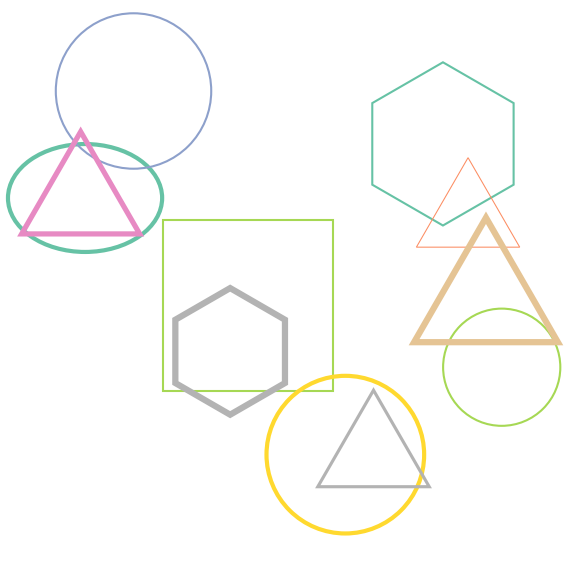[{"shape": "oval", "thickness": 2, "radius": 0.67, "center": [0.147, 0.656]}, {"shape": "hexagon", "thickness": 1, "radius": 0.71, "center": [0.767, 0.75]}, {"shape": "triangle", "thickness": 0.5, "radius": 0.52, "center": [0.81, 0.623]}, {"shape": "circle", "thickness": 1, "radius": 0.67, "center": [0.231, 0.842]}, {"shape": "triangle", "thickness": 2.5, "radius": 0.59, "center": [0.14, 0.653]}, {"shape": "square", "thickness": 1, "radius": 0.74, "center": [0.429, 0.47]}, {"shape": "circle", "thickness": 1, "radius": 0.51, "center": [0.869, 0.363]}, {"shape": "circle", "thickness": 2, "radius": 0.68, "center": [0.598, 0.212]}, {"shape": "triangle", "thickness": 3, "radius": 0.72, "center": [0.842, 0.478]}, {"shape": "hexagon", "thickness": 3, "radius": 0.55, "center": [0.399, 0.391]}, {"shape": "triangle", "thickness": 1.5, "radius": 0.56, "center": [0.647, 0.212]}]